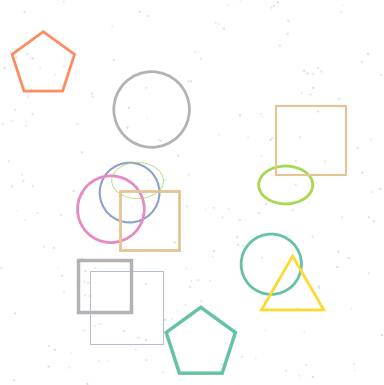[{"shape": "circle", "thickness": 2, "radius": 0.39, "center": [0.705, 0.314]}, {"shape": "pentagon", "thickness": 2.5, "radius": 0.47, "center": [0.522, 0.107]}, {"shape": "pentagon", "thickness": 2, "radius": 0.43, "center": [0.112, 0.832]}, {"shape": "circle", "thickness": 1.5, "radius": 0.39, "center": [0.337, 0.5]}, {"shape": "square", "thickness": 0.5, "radius": 0.47, "center": [0.329, 0.202]}, {"shape": "circle", "thickness": 2, "radius": 0.43, "center": [0.288, 0.457]}, {"shape": "oval", "thickness": 0.5, "radius": 0.34, "center": [0.357, 0.531]}, {"shape": "oval", "thickness": 2, "radius": 0.35, "center": [0.742, 0.52]}, {"shape": "triangle", "thickness": 2, "radius": 0.47, "center": [0.76, 0.242]}, {"shape": "square", "thickness": 1.5, "radius": 0.45, "center": [0.808, 0.634]}, {"shape": "square", "thickness": 2, "radius": 0.38, "center": [0.388, 0.426]}, {"shape": "square", "thickness": 2.5, "radius": 0.34, "center": [0.272, 0.258]}, {"shape": "circle", "thickness": 2, "radius": 0.49, "center": [0.394, 0.716]}]